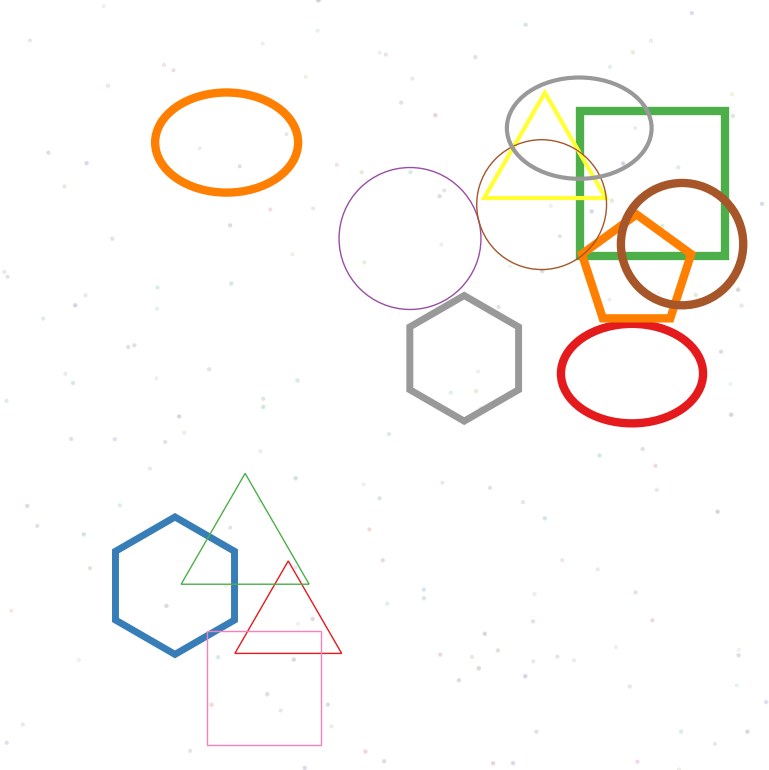[{"shape": "oval", "thickness": 3, "radius": 0.46, "center": [0.821, 0.515]}, {"shape": "triangle", "thickness": 0.5, "radius": 0.4, "center": [0.374, 0.191]}, {"shape": "hexagon", "thickness": 2.5, "radius": 0.45, "center": [0.227, 0.239]}, {"shape": "triangle", "thickness": 0.5, "radius": 0.48, "center": [0.318, 0.289]}, {"shape": "square", "thickness": 3, "radius": 0.47, "center": [0.848, 0.762]}, {"shape": "circle", "thickness": 0.5, "radius": 0.46, "center": [0.532, 0.69]}, {"shape": "oval", "thickness": 3, "radius": 0.46, "center": [0.294, 0.815]}, {"shape": "pentagon", "thickness": 3, "radius": 0.37, "center": [0.827, 0.647]}, {"shape": "triangle", "thickness": 1.5, "radius": 0.46, "center": [0.708, 0.788]}, {"shape": "circle", "thickness": 3, "radius": 0.4, "center": [0.886, 0.683]}, {"shape": "circle", "thickness": 0.5, "radius": 0.42, "center": [0.703, 0.734]}, {"shape": "square", "thickness": 0.5, "radius": 0.37, "center": [0.343, 0.107]}, {"shape": "oval", "thickness": 1.5, "radius": 0.47, "center": [0.752, 0.834]}, {"shape": "hexagon", "thickness": 2.5, "radius": 0.41, "center": [0.603, 0.535]}]